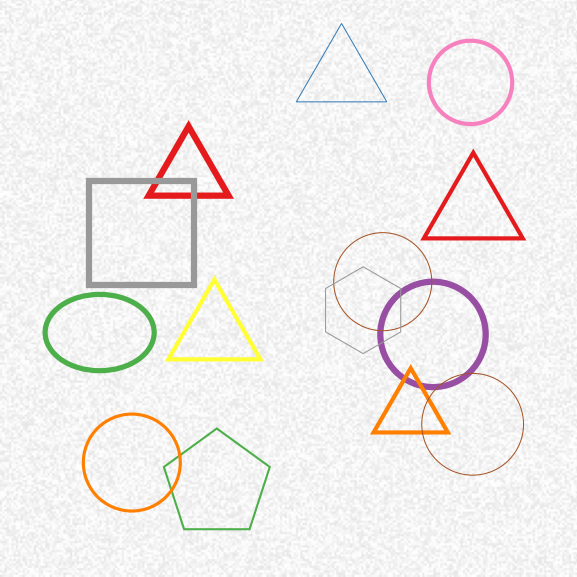[{"shape": "triangle", "thickness": 3, "radius": 0.4, "center": [0.327, 0.7]}, {"shape": "triangle", "thickness": 2, "radius": 0.49, "center": [0.82, 0.636]}, {"shape": "triangle", "thickness": 0.5, "radius": 0.45, "center": [0.591, 0.868]}, {"shape": "oval", "thickness": 2.5, "radius": 0.47, "center": [0.173, 0.423]}, {"shape": "pentagon", "thickness": 1, "radius": 0.48, "center": [0.375, 0.161]}, {"shape": "circle", "thickness": 3, "radius": 0.46, "center": [0.75, 0.42]}, {"shape": "circle", "thickness": 1.5, "radius": 0.42, "center": [0.228, 0.198]}, {"shape": "triangle", "thickness": 2, "radius": 0.37, "center": [0.711, 0.287]}, {"shape": "triangle", "thickness": 2, "radius": 0.46, "center": [0.371, 0.423]}, {"shape": "circle", "thickness": 0.5, "radius": 0.42, "center": [0.663, 0.511]}, {"shape": "circle", "thickness": 0.5, "radius": 0.44, "center": [0.818, 0.264]}, {"shape": "circle", "thickness": 2, "radius": 0.36, "center": [0.815, 0.856]}, {"shape": "square", "thickness": 3, "radius": 0.45, "center": [0.245, 0.596]}, {"shape": "hexagon", "thickness": 0.5, "radius": 0.38, "center": [0.629, 0.462]}]